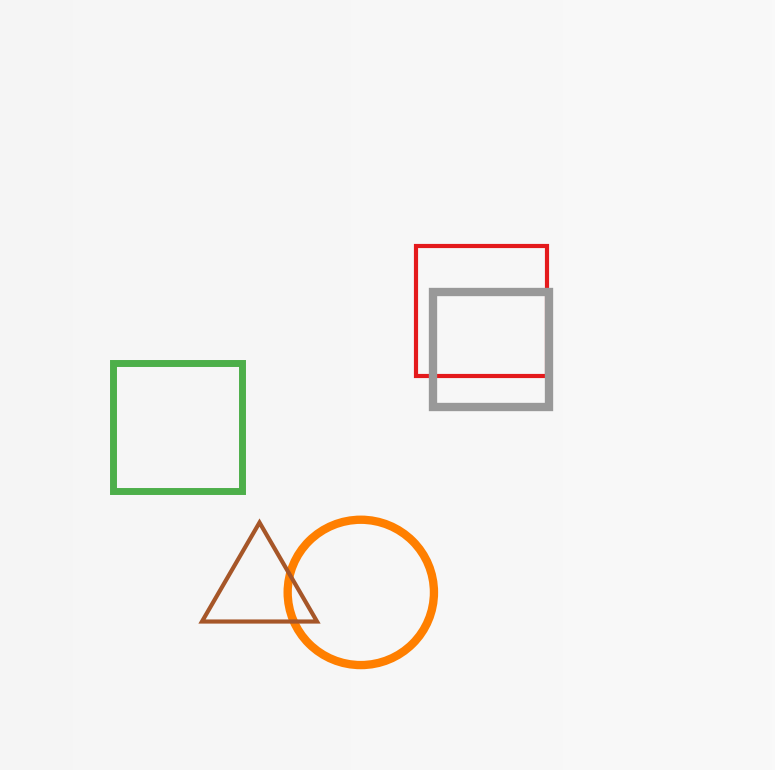[{"shape": "square", "thickness": 1.5, "radius": 0.42, "center": [0.621, 0.596]}, {"shape": "square", "thickness": 2.5, "radius": 0.42, "center": [0.229, 0.445]}, {"shape": "circle", "thickness": 3, "radius": 0.47, "center": [0.466, 0.231]}, {"shape": "triangle", "thickness": 1.5, "radius": 0.43, "center": [0.335, 0.236]}, {"shape": "square", "thickness": 3, "radius": 0.37, "center": [0.634, 0.546]}]